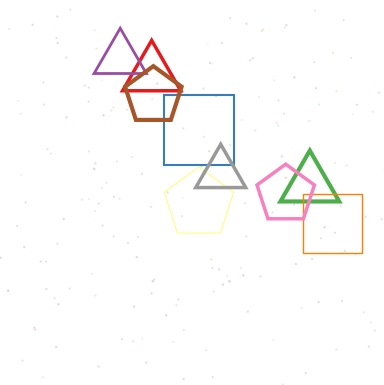[{"shape": "triangle", "thickness": 2.5, "radius": 0.44, "center": [0.394, 0.808]}, {"shape": "square", "thickness": 1.5, "radius": 0.45, "center": [0.516, 0.662]}, {"shape": "triangle", "thickness": 3, "radius": 0.44, "center": [0.805, 0.521]}, {"shape": "triangle", "thickness": 2, "radius": 0.39, "center": [0.312, 0.848]}, {"shape": "square", "thickness": 1, "radius": 0.38, "center": [0.863, 0.42]}, {"shape": "pentagon", "thickness": 0.5, "radius": 0.47, "center": [0.517, 0.472]}, {"shape": "pentagon", "thickness": 3, "radius": 0.39, "center": [0.398, 0.751]}, {"shape": "pentagon", "thickness": 2.5, "radius": 0.39, "center": [0.742, 0.495]}, {"shape": "triangle", "thickness": 2.5, "radius": 0.37, "center": [0.573, 0.55]}]